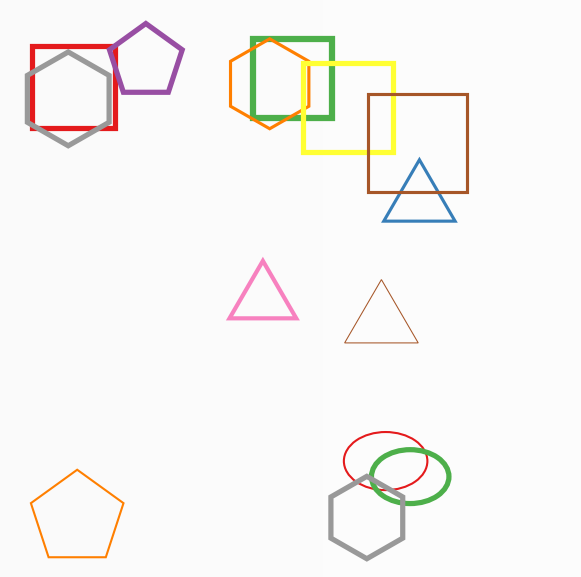[{"shape": "square", "thickness": 2.5, "radius": 0.35, "center": [0.126, 0.848]}, {"shape": "oval", "thickness": 1, "radius": 0.36, "center": [0.663, 0.201]}, {"shape": "triangle", "thickness": 1.5, "radius": 0.35, "center": [0.722, 0.652]}, {"shape": "oval", "thickness": 2.5, "radius": 0.33, "center": [0.706, 0.174]}, {"shape": "square", "thickness": 3, "radius": 0.34, "center": [0.503, 0.863]}, {"shape": "pentagon", "thickness": 2.5, "radius": 0.33, "center": [0.251, 0.893]}, {"shape": "hexagon", "thickness": 1.5, "radius": 0.39, "center": [0.464, 0.854]}, {"shape": "pentagon", "thickness": 1, "radius": 0.42, "center": [0.133, 0.102]}, {"shape": "square", "thickness": 2.5, "radius": 0.39, "center": [0.599, 0.813]}, {"shape": "square", "thickness": 1.5, "radius": 0.43, "center": [0.718, 0.752]}, {"shape": "triangle", "thickness": 0.5, "radius": 0.37, "center": [0.656, 0.442]}, {"shape": "triangle", "thickness": 2, "radius": 0.33, "center": [0.452, 0.481]}, {"shape": "hexagon", "thickness": 2.5, "radius": 0.41, "center": [0.117, 0.828]}, {"shape": "hexagon", "thickness": 2.5, "radius": 0.36, "center": [0.631, 0.103]}]